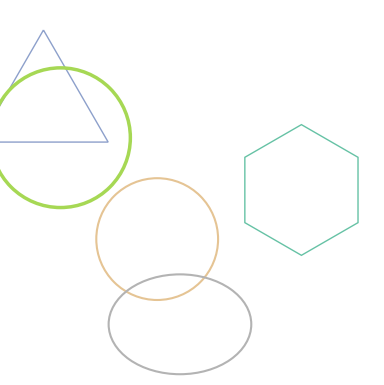[{"shape": "hexagon", "thickness": 1, "radius": 0.85, "center": [0.783, 0.507]}, {"shape": "triangle", "thickness": 1, "radius": 0.97, "center": [0.113, 0.728]}, {"shape": "circle", "thickness": 2.5, "radius": 0.91, "center": [0.157, 0.642]}, {"shape": "circle", "thickness": 1.5, "radius": 0.79, "center": [0.408, 0.379]}, {"shape": "oval", "thickness": 1.5, "radius": 0.93, "center": [0.467, 0.158]}]